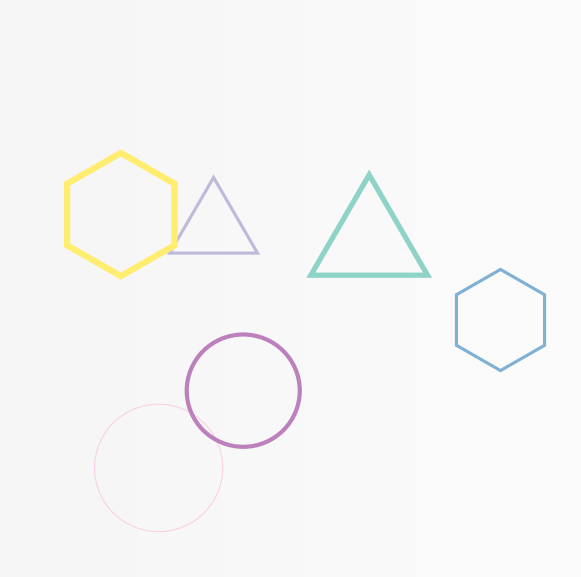[{"shape": "triangle", "thickness": 2.5, "radius": 0.58, "center": [0.635, 0.581]}, {"shape": "triangle", "thickness": 1.5, "radius": 0.44, "center": [0.367, 0.605]}, {"shape": "hexagon", "thickness": 1.5, "radius": 0.44, "center": [0.861, 0.445]}, {"shape": "circle", "thickness": 0.5, "radius": 0.55, "center": [0.273, 0.189]}, {"shape": "circle", "thickness": 2, "radius": 0.49, "center": [0.418, 0.323]}, {"shape": "hexagon", "thickness": 3, "radius": 0.53, "center": [0.208, 0.628]}]